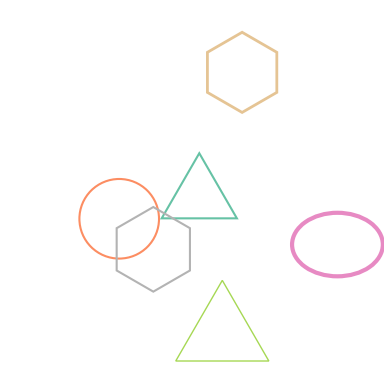[{"shape": "triangle", "thickness": 1.5, "radius": 0.56, "center": [0.518, 0.489]}, {"shape": "circle", "thickness": 1.5, "radius": 0.52, "center": [0.31, 0.432]}, {"shape": "oval", "thickness": 3, "radius": 0.59, "center": [0.876, 0.365]}, {"shape": "triangle", "thickness": 1, "radius": 0.7, "center": [0.577, 0.132]}, {"shape": "hexagon", "thickness": 2, "radius": 0.52, "center": [0.629, 0.812]}, {"shape": "hexagon", "thickness": 1.5, "radius": 0.55, "center": [0.398, 0.352]}]